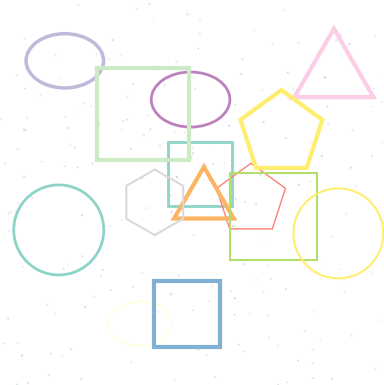[{"shape": "circle", "thickness": 2, "radius": 0.58, "center": [0.153, 0.403]}, {"shape": "square", "thickness": 2, "radius": 0.42, "center": [0.518, 0.548]}, {"shape": "oval", "thickness": 0.5, "radius": 0.41, "center": [0.364, 0.159]}, {"shape": "oval", "thickness": 2.5, "radius": 0.5, "center": [0.168, 0.842]}, {"shape": "pentagon", "thickness": 1, "radius": 0.47, "center": [0.652, 0.482]}, {"shape": "square", "thickness": 3, "radius": 0.43, "center": [0.486, 0.184]}, {"shape": "triangle", "thickness": 3, "radius": 0.45, "center": [0.53, 0.477]}, {"shape": "square", "thickness": 1.5, "radius": 0.56, "center": [0.71, 0.438]}, {"shape": "triangle", "thickness": 3, "radius": 0.59, "center": [0.867, 0.807]}, {"shape": "hexagon", "thickness": 1.5, "radius": 0.43, "center": [0.402, 0.475]}, {"shape": "oval", "thickness": 2, "radius": 0.51, "center": [0.495, 0.741]}, {"shape": "square", "thickness": 3, "radius": 0.6, "center": [0.371, 0.704]}, {"shape": "circle", "thickness": 1.5, "radius": 0.58, "center": [0.879, 0.394]}, {"shape": "pentagon", "thickness": 3, "radius": 0.56, "center": [0.731, 0.654]}]